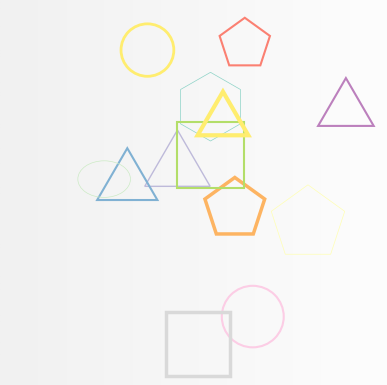[{"shape": "hexagon", "thickness": 0.5, "radius": 0.45, "center": [0.543, 0.723]}, {"shape": "pentagon", "thickness": 0.5, "radius": 0.5, "center": [0.795, 0.42]}, {"shape": "triangle", "thickness": 1, "radius": 0.49, "center": [0.458, 0.565]}, {"shape": "pentagon", "thickness": 1.5, "radius": 0.34, "center": [0.632, 0.886]}, {"shape": "triangle", "thickness": 1.5, "radius": 0.45, "center": [0.328, 0.525]}, {"shape": "pentagon", "thickness": 2.5, "radius": 0.41, "center": [0.606, 0.458]}, {"shape": "square", "thickness": 1.5, "radius": 0.43, "center": [0.544, 0.597]}, {"shape": "circle", "thickness": 1.5, "radius": 0.4, "center": [0.652, 0.178]}, {"shape": "square", "thickness": 2.5, "radius": 0.41, "center": [0.511, 0.106]}, {"shape": "triangle", "thickness": 1.5, "radius": 0.41, "center": [0.893, 0.714]}, {"shape": "oval", "thickness": 0.5, "radius": 0.34, "center": [0.269, 0.535]}, {"shape": "triangle", "thickness": 3, "radius": 0.38, "center": [0.575, 0.686]}, {"shape": "circle", "thickness": 2, "radius": 0.34, "center": [0.38, 0.87]}]